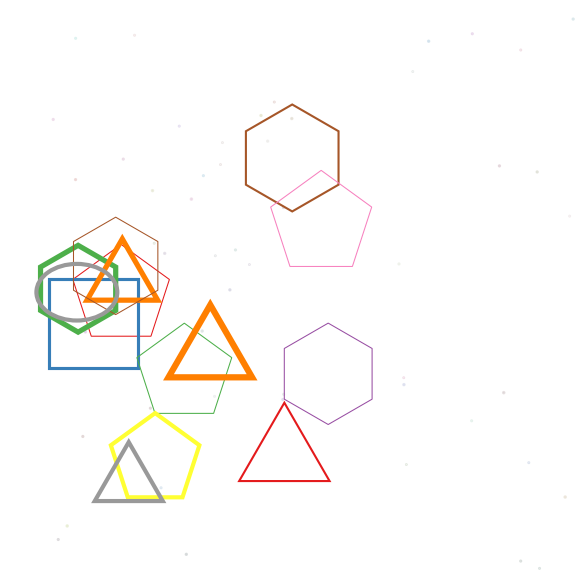[{"shape": "pentagon", "thickness": 0.5, "radius": 0.44, "center": [0.21, 0.488]}, {"shape": "triangle", "thickness": 1, "radius": 0.45, "center": [0.492, 0.211]}, {"shape": "square", "thickness": 1.5, "radius": 0.39, "center": [0.162, 0.439]}, {"shape": "pentagon", "thickness": 0.5, "radius": 0.43, "center": [0.319, 0.353]}, {"shape": "hexagon", "thickness": 2.5, "radius": 0.38, "center": [0.135, 0.499]}, {"shape": "hexagon", "thickness": 0.5, "radius": 0.44, "center": [0.568, 0.352]}, {"shape": "triangle", "thickness": 2.5, "radius": 0.35, "center": [0.212, 0.515]}, {"shape": "triangle", "thickness": 3, "radius": 0.42, "center": [0.364, 0.388]}, {"shape": "pentagon", "thickness": 2, "radius": 0.4, "center": [0.269, 0.203]}, {"shape": "hexagon", "thickness": 1, "radius": 0.46, "center": [0.506, 0.726]}, {"shape": "hexagon", "thickness": 0.5, "radius": 0.42, "center": [0.2, 0.539]}, {"shape": "pentagon", "thickness": 0.5, "radius": 0.46, "center": [0.556, 0.612]}, {"shape": "triangle", "thickness": 2, "radius": 0.34, "center": [0.223, 0.166]}, {"shape": "oval", "thickness": 2, "radius": 0.35, "center": [0.133, 0.493]}]